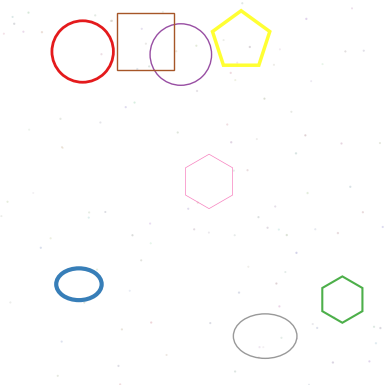[{"shape": "circle", "thickness": 2, "radius": 0.4, "center": [0.215, 0.866]}, {"shape": "oval", "thickness": 3, "radius": 0.29, "center": [0.205, 0.262]}, {"shape": "hexagon", "thickness": 1.5, "radius": 0.3, "center": [0.889, 0.222]}, {"shape": "circle", "thickness": 1, "radius": 0.4, "center": [0.47, 0.858]}, {"shape": "pentagon", "thickness": 2.5, "radius": 0.39, "center": [0.626, 0.894]}, {"shape": "square", "thickness": 1, "radius": 0.37, "center": [0.378, 0.893]}, {"shape": "hexagon", "thickness": 0.5, "radius": 0.35, "center": [0.543, 0.529]}, {"shape": "oval", "thickness": 1, "radius": 0.41, "center": [0.689, 0.127]}]